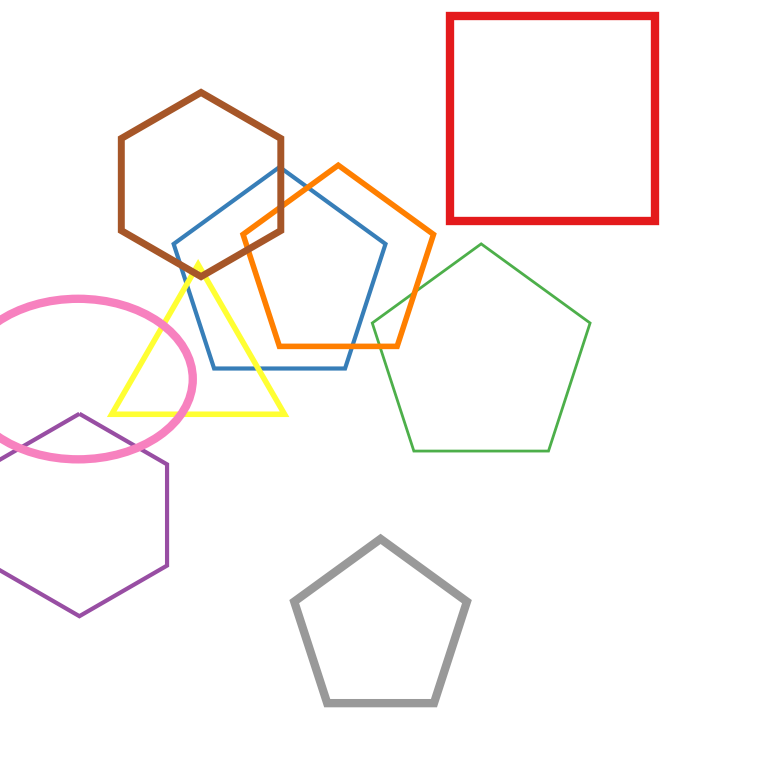[{"shape": "square", "thickness": 3, "radius": 0.67, "center": [0.718, 0.846]}, {"shape": "pentagon", "thickness": 1.5, "radius": 0.72, "center": [0.363, 0.638]}, {"shape": "pentagon", "thickness": 1, "radius": 0.74, "center": [0.625, 0.535]}, {"shape": "hexagon", "thickness": 1.5, "radius": 0.66, "center": [0.103, 0.331]}, {"shape": "pentagon", "thickness": 2, "radius": 0.65, "center": [0.439, 0.655]}, {"shape": "triangle", "thickness": 2, "radius": 0.65, "center": [0.257, 0.527]}, {"shape": "hexagon", "thickness": 2.5, "radius": 0.6, "center": [0.261, 0.76]}, {"shape": "oval", "thickness": 3, "radius": 0.74, "center": [0.101, 0.508]}, {"shape": "pentagon", "thickness": 3, "radius": 0.59, "center": [0.494, 0.182]}]